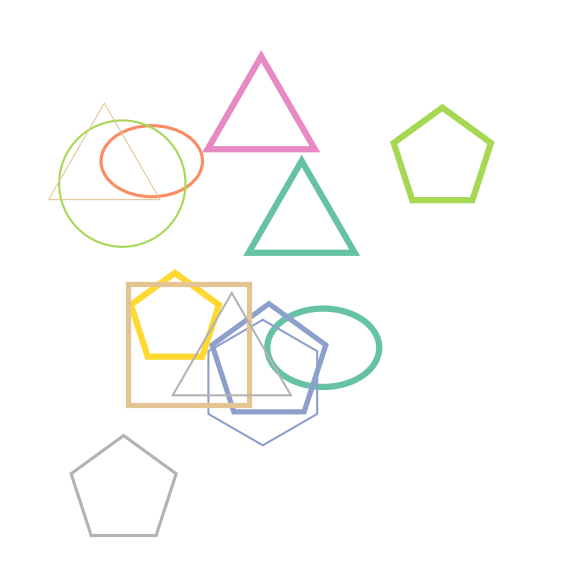[{"shape": "oval", "thickness": 3, "radius": 0.48, "center": [0.56, 0.397]}, {"shape": "triangle", "thickness": 3, "radius": 0.53, "center": [0.522, 0.614]}, {"shape": "oval", "thickness": 1.5, "radius": 0.44, "center": [0.263, 0.72]}, {"shape": "hexagon", "thickness": 1, "radius": 0.54, "center": [0.455, 0.337]}, {"shape": "pentagon", "thickness": 2.5, "radius": 0.52, "center": [0.466, 0.37]}, {"shape": "triangle", "thickness": 3, "radius": 0.54, "center": [0.452, 0.794]}, {"shape": "circle", "thickness": 1, "radius": 0.55, "center": [0.212, 0.681]}, {"shape": "pentagon", "thickness": 3, "radius": 0.44, "center": [0.766, 0.724]}, {"shape": "pentagon", "thickness": 3, "radius": 0.4, "center": [0.303, 0.446]}, {"shape": "triangle", "thickness": 0.5, "radius": 0.56, "center": [0.181, 0.709]}, {"shape": "square", "thickness": 2.5, "radius": 0.52, "center": [0.326, 0.402]}, {"shape": "pentagon", "thickness": 1.5, "radius": 0.48, "center": [0.214, 0.149]}, {"shape": "triangle", "thickness": 1, "radius": 0.59, "center": [0.401, 0.374]}]